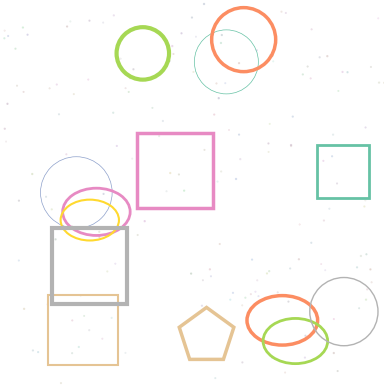[{"shape": "circle", "thickness": 0.5, "radius": 0.42, "center": [0.588, 0.839]}, {"shape": "square", "thickness": 2, "radius": 0.34, "center": [0.891, 0.555]}, {"shape": "oval", "thickness": 2.5, "radius": 0.46, "center": [0.733, 0.168]}, {"shape": "circle", "thickness": 2.5, "radius": 0.42, "center": [0.633, 0.897]}, {"shape": "circle", "thickness": 0.5, "radius": 0.47, "center": [0.198, 0.5]}, {"shape": "oval", "thickness": 2, "radius": 0.44, "center": [0.25, 0.45]}, {"shape": "square", "thickness": 2.5, "radius": 0.49, "center": [0.455, 0.557]}, {"shape": "oval", "thickness": 2, "radius": 0.42, "center": [0.767, 0.114]}, {"shape": "circle", "thickness": 3, "radius": 0.34, "center": [0.371, 0.861]}, {"shape": "oval", "thickness": 1.5, "radius": 0.38, "center": [0.233, 0.428]}, {"shape": "square", "thickness": 1.5, "radius": 0.45, "center": [0.217, 0.142]}, {"shape": "pentagon", "thickness": 2.5, "radius": 0.37, "center": [0.536, 0.127]}, {"shape": "square", "thickness": 3, "radius": 0.49, "center": [0.232, 0.31]}, {"shape": "circle", "thickness": 1, "radius": 0.44, "center": [0.893, 0.191]}]